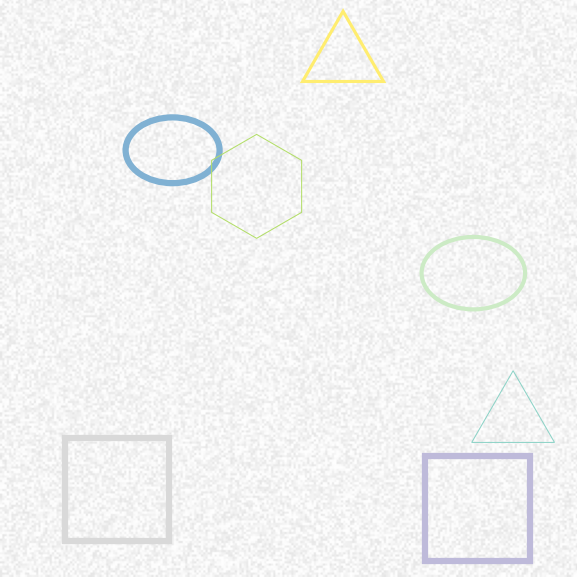[{"shape": "triangle", "thickness": 0.5, "radius": 0.41, "center": [0.888, 0.274]}, {"shape": "square", "thickness": 3, "radius": 0.45, "center": [0.827, 0.118]}, {"shape": "oval", "thickness": 3, "radius": 0.41, "center": [0.299, 0.739]}, {"shape": "hexagon", "thickness": 0.5, "radius": 0.45, "center": [0.444, 0.676]}, {"shape": "square", "thickness": 3, "radius": 0.45, "center": [0.203, 0.151]}, {"shape": "oval", "thickness": 2, "radius": 0.45, "center": [0.82, 0.526]}, {"shape": "triangle", "thickness": 1.5, "radius": 0.41, "center": [0.594, 0.899]}]